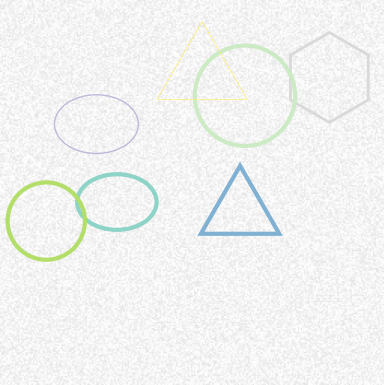[{"shape": "oval", "thickness": 3, "radius": 0.52, "center": [0.304, 0.475]}, {"shape": "oval", "thickness": 1, "radius": 0.54, "center": [0.25, 0.678]}, {"shape": "triangle", "thickness": 3, "radius": 0.59, "center": [0.624, 0.452]}, {"shape": "circle", "thickness": 3, "radius": 0.5, "center": [0.12, 0.426]}, {"shape": "hexagon", "thickness": 2, "radius": 0.58, "center": [0.855, 0.799]}, {"shape": "circle", "thickness": 3, "radius": 0.65, "center": [0.636, 0.751]}, {"shape": "triangle", "thickness": 0.5, "radius": 0.68, "center": [0.525, 0.809]}]